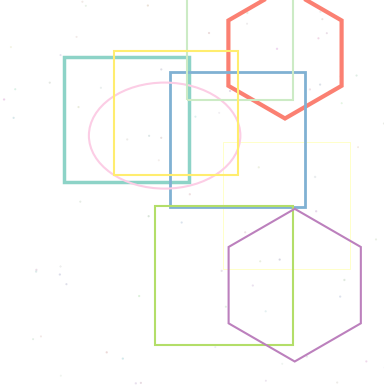[{"shape": "square", "thickness": 2.5, "radius": 0.81, "center": [0.327, 0.69]}, {"shape": "square", "thickness": 0.5, "radius": 0.82, "center": [0.744, 0.466]}, {"shape": "hexagon", "thickness": 3, "radius": 0.85, "center": [0.74, 0.862]}, {"shape": "square", "thickness": 2, "radius": 0.88, "center": [0.617, 0.638]}, {"shape": "square", "thickness": 1.5, "radius": 0.9, "center": [0.581, 0.284]}, {"shape": "oval", "thickness": 1.5, "radius": 0.98, "center": [0.428, 0.648]}, {"shape": "hexagon", "thickness": 1.5, "radius": 0.99, "center": [0.766, 0.259]}, {"shape": "square", "thickness": 1.5, "radius": 0.69, "center": [0.624, 0.879]}, {"shape": "square", "thickness": 1.5, "radius": 0.8, "center": [0.457, 0.707]}]